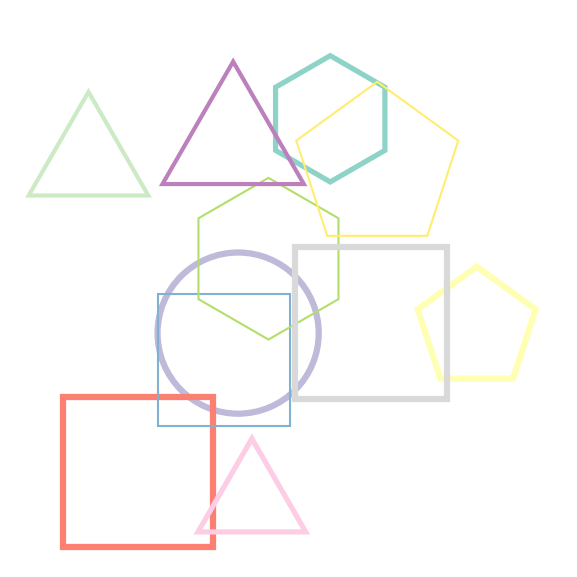[{"shape": "hexagon", "thickness": 2.5, "radius": 0.55, "center": [0.572, 0.793]}, {"shape": "pentagon", "thickness": 3, "radius": 0.54, "center": [0.825, 0.43]}, {"shape": "circle", "thickness": 3, "radius": 0.7, "center": [0.412, 0.422]}, {"shape": "square", "thickness": 3, "radius": 0.65, "center": [0.238, 0.182]}, {"shape": "square", "thickness": 1, "radius": 0.57, "center": [0.388, 0.375]}, {"shape": "hexagon", "thickness": 1, "radius": 0.7, "center": [0.465, 0.551]}, {"shape": "triangle", "thickness": 2.5, "radius": 0.54, "center": [0.436, 0.132]}, {"shape": "square", "thickness": 3, "radius": 0.66, "center": [0.643, 0.44]}, {"shape": "triangle", "thickness": 2, "radius": 0.71, "center": [0.404, 0.751]}, {"shape": "triangle", "thickness": 2, "radius": 0.6, "center": [0.153, 0.72]}, {"shape": "pentagon", "thickness": 1, "radius": 0.74, "center": [0.653, 0.71]}]